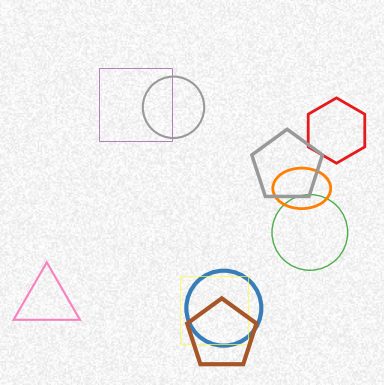[{"shape": "hexagon", "thickness": 2, "radius": 0.42, "center": [0.874, 0.661]}, {"shape": "circle", "thickness": 3, "radius": 0.49, "center": [0.581, 0.2]}, {"shape": "circle", "thickness": 1, "radius": 0.49, "center": [0.805, 0.396]}, {"shape": "square", "thickness": 0.5, "radius": 0.48, "center": [0.352, 0.729]}, {"shape": "oval", "thickness": 2, "radius": 0.38, "center": [0.784, 0.511]}, {"shape": "square", "thickness": 0.5, "radius": 0.44, "center": [0.556, 0.195]}, {"shape": "pentagon", "thickness": 3, "radius": 0.47, "center": [0.576, 0.131]}, {"shape": "triangle", "thickness": 1.5, "radius": 0.5, "center": [0.122, 0.219]}, {"shape": "pentagon", "thickness": 2.5, "radius": 0.48, "center": [0.746, 0.568]}, {"shape": "circle", "thickness": 1.5, "radius": 0.4, "center": [0.451, 0.721]}]